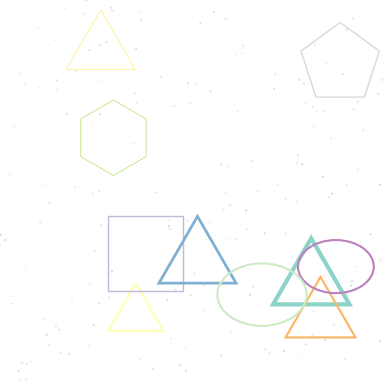[{"shape": "triangle", "thickness": 3, "radius": 0.57, "center": [0.808, 0.267]}, {"shape": "triangle", "thickness": 1.5, "radius": 0.41, "center": [0.353, 0.182]}, {"shape": "square", "thickness": 1, "radius": 0.49, "center": [0.377, 0.343]}, {"shape": "triangle", "thickness": 2, "radius": 0.58, "center": [0.513, 0.322]}, {"shape": "triangle", "thickness": 1.5, "radius": 0.52, "center": [0.832, 0.176]}, {"shape": "hexagon", "thickness": 0.5, "radius": 0.49, "center": [0.295, 0.642]}, {"shape": "pentagon", "thickness": 1, "radius": 0.54, "center": [0.884, 0.834]}, {"shape": "oval", "thickness": 1.5, "radius": 0.49, "center": [0.872, 0.308]}, {"shape": "oval", "thickness": 1.5, "radius": 0.58, "center": [0.68, 0.235]}, {"shape": "triangle", "thickness": 0.5, "radius": 0.52, "center": [0.262, 0.872]}]